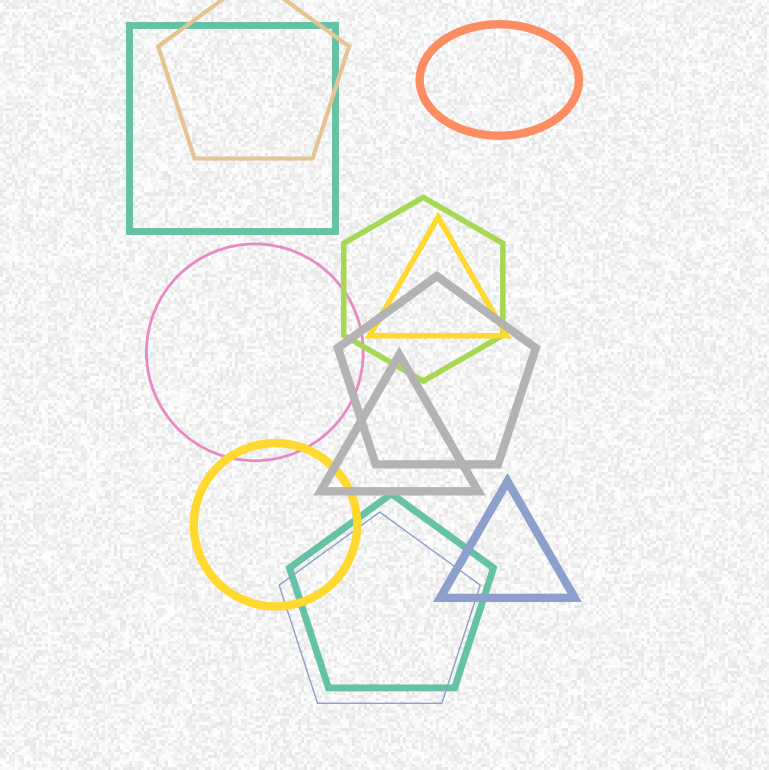[{"shape": "square", "thickness": 2.5, "radius": 0.67, "center": [0.301, 0.834]}, {"shape": "pentagon", "thickness": 2.5, "radius": 0.7, "center": [0.508, 0.219]}, {"shape": "oval", "thickness": 3, "radius": 0.52, "center": [0.648, 0.896]}, {"shape": "pentagon", "thickness": 0.5, "radius": 0.69, "center": [0.493, 0.198]}, {"shape": "triangle", "thickness": 3, "radius": 0.5, "center": [0.659, 0.274]}, {"shape": "circle", "thickness": 1, "radius": 0.7, "center": [0.331, 0.542]}, {"shape": "hexagon", "thickness": 2, "radius": 0.6, "center": [0.55, 0.624]}, {"shape": "circle", "thickness": 3, "radius": 0.53, "center": [0.358, 0.319]}, {"shape": "triangle", "thickness": 2, "radius": 0.51, "center": [0.569, 0.615]}, {"shape": "pentagon", "thickness": 1.5, "radius": 0.65, "center": [0.329, 0.9]}, {"shape": "triangle", "thickness": 3, "radius": 0.59, "center": [0.519, 0.421]}, {"shape": "pentagon", "thickness": 3, "radius": 0.68, "center": [0.567, 0.506]}]